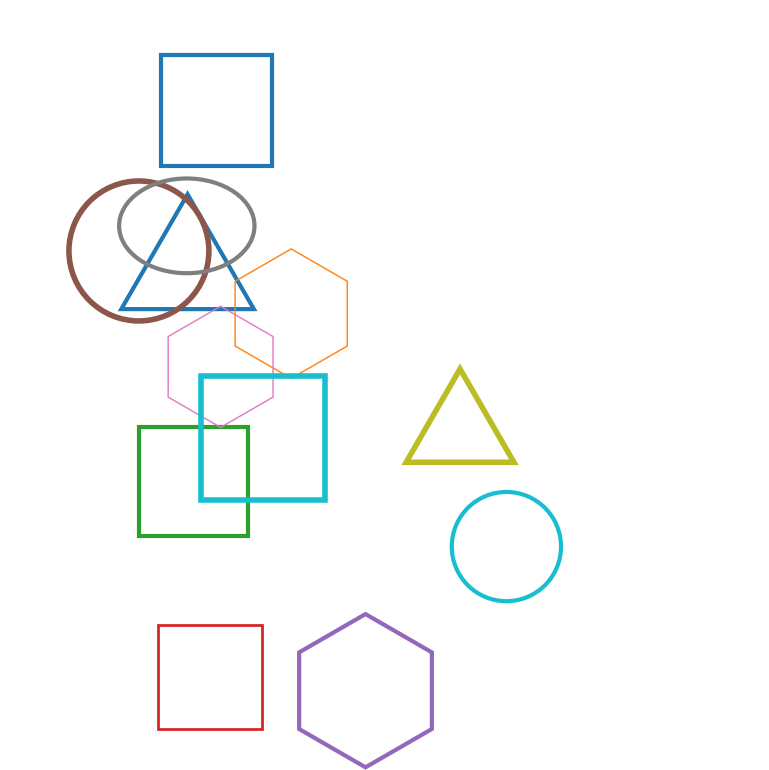[{"shape": "triangle", "thickness": 1.5, "radius": 0.5, "center": [0.244, 0.648]}, {"shape": "square", "thickness": 1.5, "radius": 0.36, "center": [0.281, 0.857]}, {"shape": "hexagon", "thickness": 0.5, "radius": 0.42, "center": [0.378, 0.593]}, {"shape": "square", "thickness": 1.5, "radius": 0.35, "center": [0.252, 0.374]}, {"shape": "square", "thickness": 1, "radius": 0.34, "center": [0.273, 0.121]}, {"shape": "hexagon", "thickness": 1.5, "radius": 0.5, "center": [0.475, 0.103]}, {"shape": "circle", "thickness": 2, "radius": 0.45, "center": [0.18, 0.674]}, {"shape": "hexagon", "thickness": 0.5, "radius": 0.39, "center": [0.287, 0.524]}, {"shape": "oval", "thickness": 1.5, "radius": 0.44, "center": [0.243, 0.707]}, {"shape": "triangle", "thickness": 2, "radius": 0.4, "center": [0.597, 0.44]}, {"shape": "circle", "thickness": 1.5, "radius": 0.35, "center": [0.658, 0.29]}, {"shape": "square", "thickness": 2, "radius": 0.4, "center": [0.341, 0.431]}]